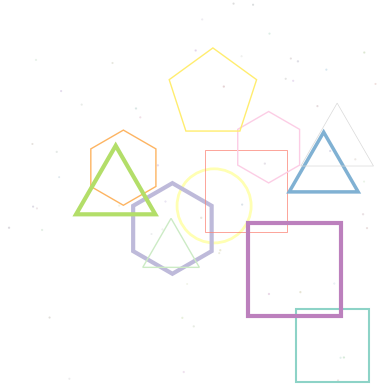[{"shape": "square", "thickness": 1.5, "radius": 0.48, "center": [0.863, 0.102]}, {"shape": "circle", "thickness": 2, "radius": 0.48, "center": [0.556, 0.465]}, {"shape": "hexagon", "thickness": 3, "radius": 0.59, "center": [0.448, 0.407]}, {"shape": "square", "thickness": 0.5, "radius": 0.53, "center": [0.639, 0.505]}, {"shape": "triangle", "thickness": 2.5, "radius": 0.52, "center": [0.841, 0.553]}, {"shape": "hexagon", "thickness": 1, "radius": 0.49, "center": [0.32, 0.564]}, {"shape": "triangle", "thickness": 3, "radius": 0.59, "center": [0.3, 0.503]}, {"shape": "hexagon", "thickness": 1, "radius": 0.46, "center": [0.698, 0.618]}, {"shape": "triangle", "thickness": 0.5, "radius": 0.54, "center": [0.876, 0.623]}, {"shape": "square", "thickness": 3, "radius": 0.6, "center": [0.765, 0.3]}, {"shape": "triangle", "thickness": 1, "radius": 0.42, "center": [0.444, 0.348]}, {"shape": "pentagon", "thickness": 1, "radius": 0.6, "center": [0.553, 0.756]}]